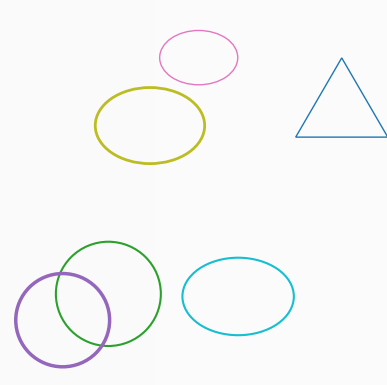[{"shape": "triangle", "thickness": 1, "radius": 0.69, "center": [0.882, 0.712]}, {"shape": "circle", "thickness": 1.5, "radius": 0.68, "center": [0.28, 0.237]}, {"shape": "circle", "thickness": 2.5, "radius": 0.61, "center": [0.162, 0.168]}, {"shape": "oval", "thickness": 1, "radius": 0.5, "center": [0.513, 0.85]}, {"shape": "oval", "thickness": 2, "radius": 0.71, "center": [0.387, 0.674]}, {"shape": "oval", "thickness": 1.5, "radius": 0.72, "center": [0.615, 0.23]}]